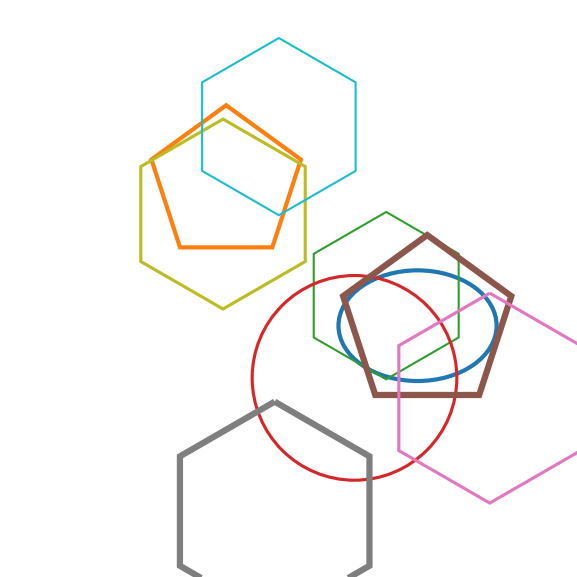[{"shape": "oval", "thickness": 2, "radius": 0.68, "center": [0.723, 0.435]}, {"shape": "pentagon", "thickness": 2, "radius": 0.68, "center": [0.392, 0.681]}, {"shape": "hexagon", "thickness": 1, "radius": 0.72, "center": [0.669, 0.487]}, {"shape": "circle", "thickness": 1.5, "radius": 0.89, "center": [0.614, 0.345]}, {"shape": "pentagon", "thickness": 3, "radius": 0.77, "center": [0.74, 0.439]}, {"shape": "hexagon", "thickness": 1.5, "radius": 0.91, "center": [0.848, 0.31]}, {"shape": "hexagon", "thickness": 3, "radius": 0.95, "center": [0.476, 0.114]}, {"shape": "hexagon", "thickness": 1.5, "radius": 0.82, "center": [0.386, 0.629]}, {"shape": "hexagon", "thickness": 1, "radius": 0.77, "center": [0.483, 0.78]}]